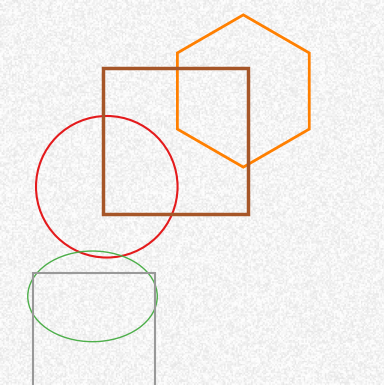[{"shape": "circle", "thickness": 1.5, "radius": 0.92, "center": [0.277, 0.515]}, {"shape": "oval", "thickness": 1, "radius": 0.84, "center": [0.24, 0.23]}, {"shape": "hexagon", "thickness": 2, "radius": 0.99, "center": [0.632, 0.764]}, {"shape": "square", "thickness": 2.5, "radius": 0.94, "center": [0.456, 0.634]}, {"shape": "square", "thickness": 1.5, "radius": 0.79, "center": [0.245, 0.131]}]